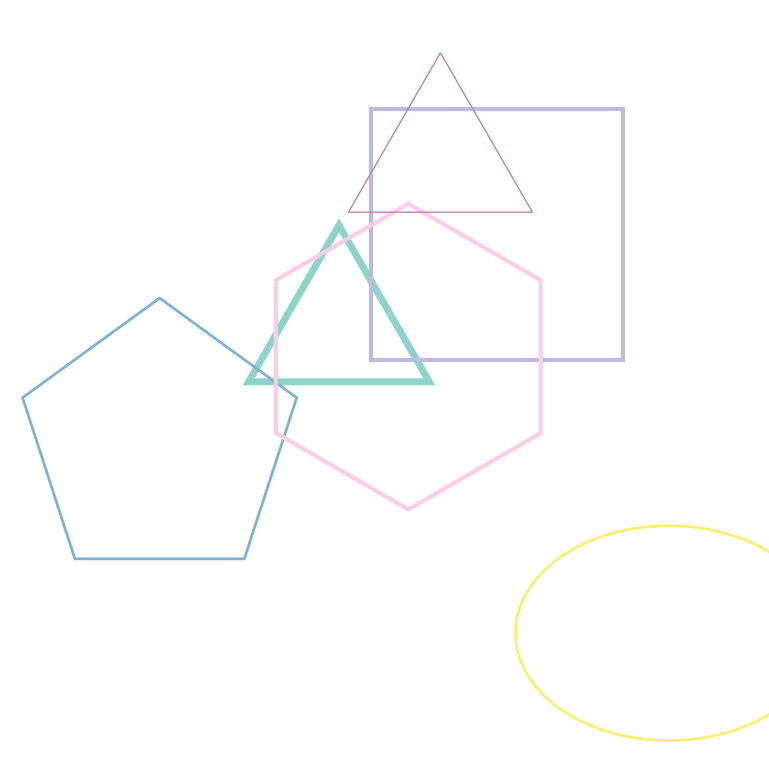[{"shape": "triangle", "thickness": 2.5, "radius": 0.68, "center": [0.44, 0.572]}, {"shape": "square", "thickness": 1.5, "radius": 0.82, "center": [0.646, 0.695]}, {"shape": "pentagon", "thickness": 1, "radius": 0.94, "center": [0.207, 0.426]}, {"shape": "hexagon", "thickness": 1.5, "radius": 0.99, "center": [0.53, 0.537]}, {"shape": "triangle", "thickness": 0.5, "radius": 0.69, "center": [0.572, 0.793]}, {"shape": "oval", "thickness": 1, "radius": 1.0, "center": [0.869, 0.178]}]